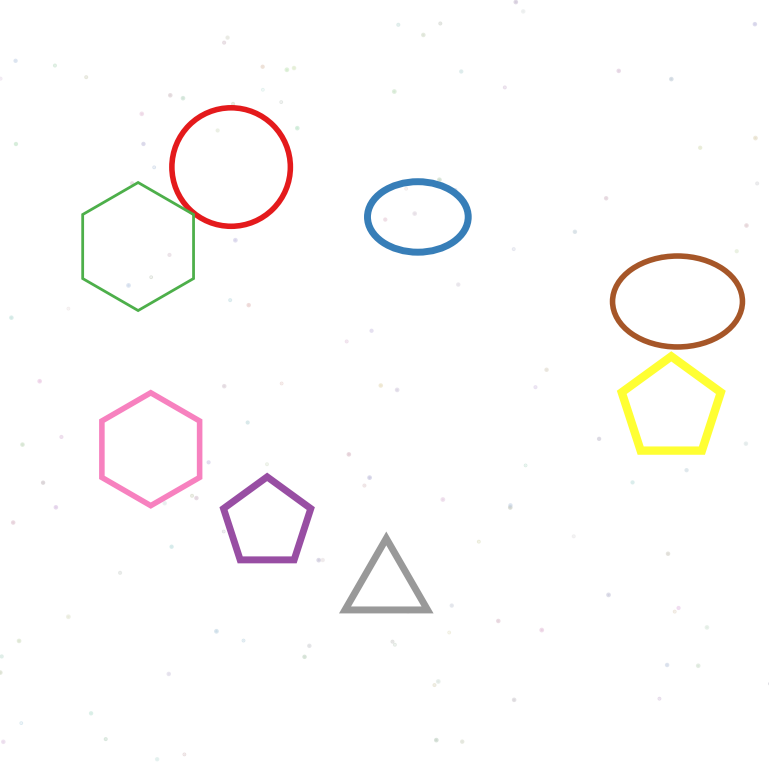[{"shape": "circle", "thickness": 2, "radius": 0.38, "center": [0.3, 0.783]}, {"shape": "oval", "thickness": 2.5, "radius": 0.33, "center": [0.543, 0.718]}, {"shape": "hexagon", "thickness": 1, "radius": 0.42, "center": [0.179, 0.68]}, {"shape": "pentagon", "thickness": 2.5, "radius": 0.3, "center": [0.347, 0.321]}, {"shape": "pentagon", "thickness": 3, "radius": 0.34, "center": [0.872, 0.47]}, {"shape": "oval", "thickness": 2, "radius": 0.42, "center": [0.88, 0.608]}, {"shape": "hexagon", "thickness": 2, "radius": 0.37, "center": [0.196, 0.417]}, {"shape": "triangle", "thickness": 2.5, "radius": 0.31, "center": [0.502, 0.239]}]